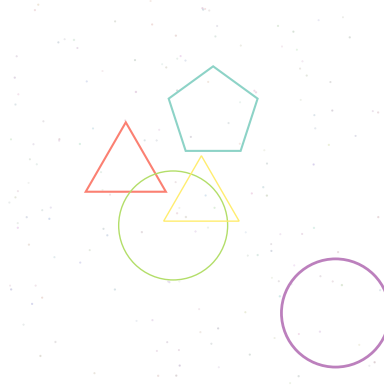[{"shape": "pentagon", "thickness": 1.5, "radius": 0.61, "center": [0.554, 0.706]}, {"shape": "triangle", "thickness": 1.5, "radius": 0.6, "center": [0.327, 0.562]}, {"shape": "circle", "thickness": 1, "radius": 0.71, "center": [0.45, 0.414]}, {"shape": "circle", "thickness": 2, "radius": 0.7, "center": [0.872, 0.187]}, {"shape": "triangle", "thickness": 1, "radius": 0.57, "center": [0.523, 0.482]}]